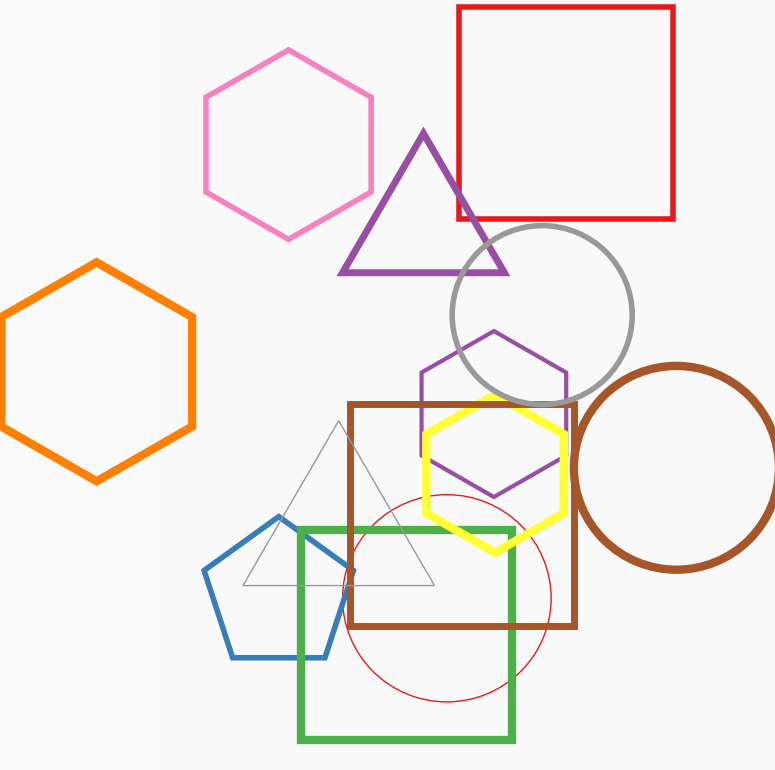[{"shape": "square", "thickness": 2, "radius": 0.69, "center": [0.73, 0.854]}, {"shape": "circle", "thickness": 0.5, "radius": 0.67, "center": [0.577, 0.223]}, {"shape": "pentagon", "thickness": 2, "radius": 0.51, "center": [0.36, 0.228]}, {"shape": "square", "thickness": 3, "radius": 0.68, "center": [0.524, 0.175]}, {"shape": "hexagon", "thickness": 1.5, "radius": 0.54, "center": [0.637, 0.462]}, {"shape": "triangle", "thickness": 2.5, "radius": 0.6, "center": [0.546, 0.706]}, {"shape": "hexagon", "thickness": 3, "radius": 0.71, "center": [0.125, 0.517]}, {"shape": "hexagon", "thickness": 3, "radius": 0.51, "center": [0.639, 0.385]}, {"shape": "circle", "thickness": 3, "radius": 0.66, "center": [0.873, 0.392]}, {"shape": "square", "thickness": 2.5, "radius": 0.72, "center": [0.596, 0.331]}, {"shape": "hexagon", "thickness": 2, "radius": 0.62, "center": [0.372, 0.812]}, {"shape": "triangle", "thickness": 0.5, "radius": 0.71, "center": [0.437, 0.311]}, {"shape": "circle", "thickness": 2, "radius": 0.58, "center": [0.7, 0.591]}]